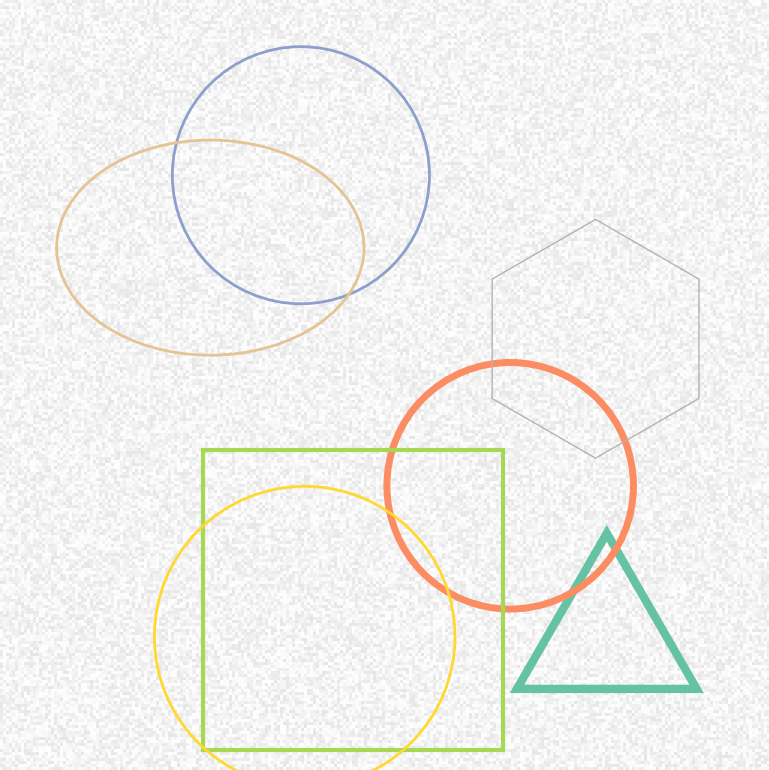[{"shape": "triangle", "thickness": 3, "radius": 0.67, "center": [0.788, 0.173]}, {"shape": "circle", "thickness": 2.5, "radius": 0.8, "center": [0.663, 0.369]}, {"shape": "circle", "thickness": 1, "radius": 0.83, "center": [0.391, 0.772]}, {"shape": "square", "thickness": 1.5, "radius": 0.97, "center": [0.459, 0.22]}, {"shape": "circle", "thickness": 1, "radius": 0.98, "center": [0.396, 0.173]}, {"shape": "oval", "thickness": 1, "radius": 1.0, "center": [0.273, 0.678]}, {"shape": "hexagon", "thickness": 0.5, "radius": 0.78, "center": [0.773, 0.56]}]